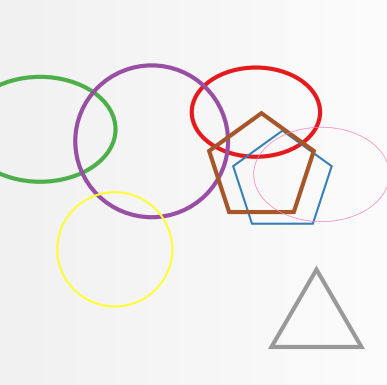[{"shape": "oval", "thickness": 3, "radius": 0.83, "center": [0.66, 0.709]}, {"shape": "pentagon", "thickness": 1.5, "radius": 0.67, "center": [0.729, 0.527]}, {"shape": "oval", "thickness": 3, "radius": 0.97, "center": [0.104, 0.664]}, {"shape": "circle", "thickness": 3, "radius": 0.99, "center": [0.391, 0.633]}, {"shape": "circle", "thickness": 1.5, "radius": 0.74, "center": [0.296, 0.352]}, {"shape": "pentagon", "thickness": 3, "radius": 0.71, "center": [0.675, 0.564]}, {"shape": "oval", "thickness": 0.5, "radius": 0.88, "center": [0.83, 0.547]}, {"shape": "triangle", "thickness": 3, "radius": 0.67, "center": [0.817, 0.166]}]